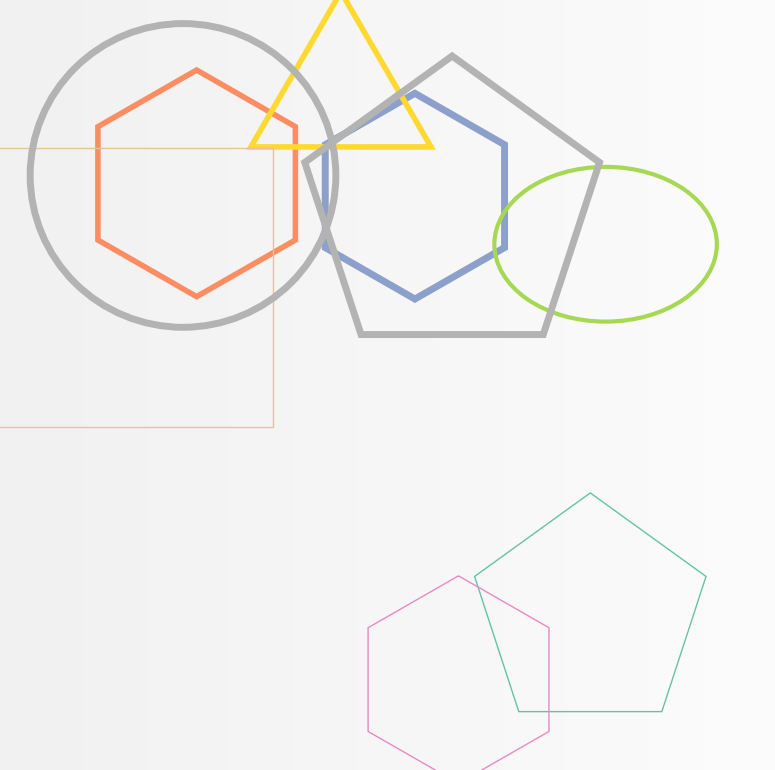[{"shape": "pentagon", "thickness": 0.5, "radius": 0.79, "center": [0.762, 0.203]}, {"shape": "hexagon", "thickness": 2, "radius": 0.74, "center": [0.254, 0.762]}, {"shape": "hexagon", "thickness": 2.5, "radius": 0.67, "center": [0.535, 0.745]}, {"shape": "hexagon", "thickness": 0.5, "radius": 0.67, "center": [0.592, 0.117]}, {"shape": "oval", "thickness": 1.5, "radius": 0.72, "center": [0.781, 0.683]}, {"shape": "triangle", "thickness": 2, "radius": 0.67, "center": [0.44, 0.876]}, {"shape": "square", "thickness": 0.5, "radius": 0.91, "center": [0.171, 0.626]}, {"shape": "pentagon", "thickness": 2.5, "radius": 1.0, "center": [0.583, 0.727]}, {"shape": "circle", "thickness": 2.5, "radius": 0.99, "center": [0.236, 0.772]}]